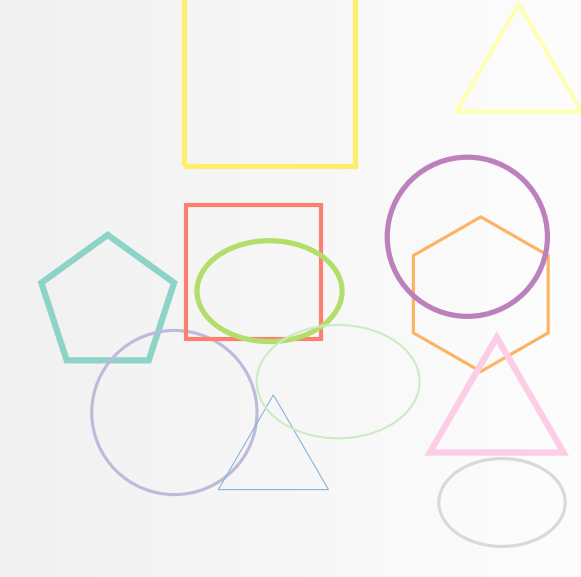[{"shape": "pentagon", "thickness": 3, "radius": 0.6, "center": [0.185, 0.472]}, {"shape": "triangle", "thickness": 2, "radius": 0.62, "center": [0.893, 0.868]}, {"shape": "circle", "thickness": 1.5, "radius": 0.71, "center": [0.3, 0.285]}, {"shape": "square", "thickness": 2, "radius": 0.58, "center": [0.436, 0.528]}, {"shape": "triangle", "thickness": 0.5, "radius": 0.55, "center": [0.47, 0.206]}, {"shape": "hexagon", "thickness": 1.5, "radius": 0.67, "center": [0.827, 0.49]}, {"shape": "oval", "thickness": 2.5, "radius": 0.62, "center": [0.464, 0.495]}, {"shape": "triangle", "thickness": 3, "radius": 0.66, "center": [0.854, 0.282]}, {"shape": "oval", "thickness": 1.5, "radius": 0.54, "center": [0.864, 0.129]}, {"shape": "circle", "thickness": 2.5, "radius": 0.69, "center": [0.804, 0.589]}, {"shape": "oval", "thickness": 1, "radius": 0.7, "center": [0.582, 0.338]}, {"shape": "square", "thickness": 2.5, "radius": 0.74, "center": [0.464, 0.858]}]